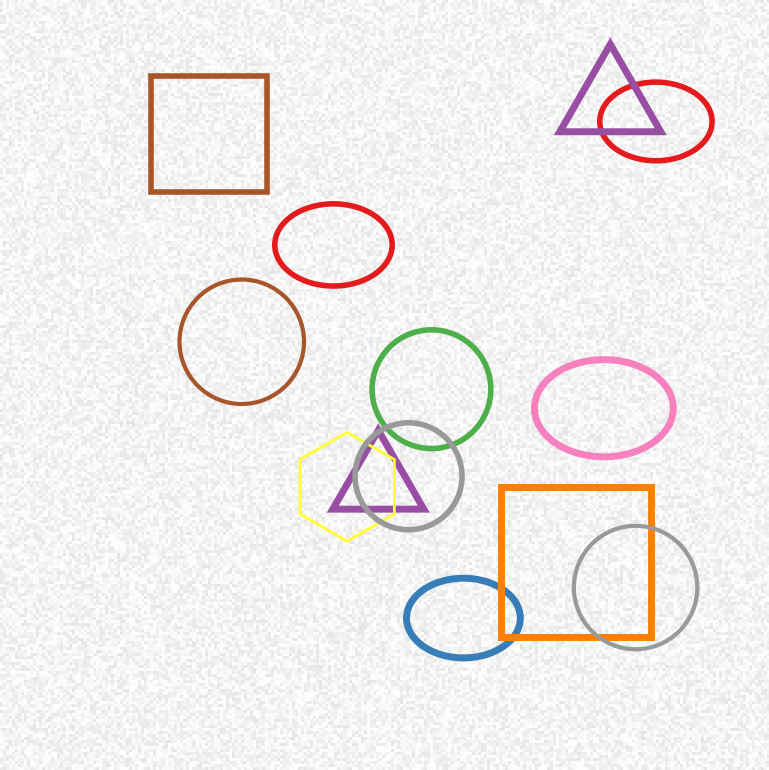[{"shape": "oval", "thickness": 2, "radius": 0.36, "center": [0.852, 0.842]}, {"shape": "oval", "thickness": 2, "radius": 0.38, "center": [0.433, 0.682]}, {"shape": "oval", "thickness": 2.5, "radius": 0.37, "center": [0.602, 0.197]}, {"shape": "circle", "thickness": 2, "radius": 0.39, "center": [0.56, 0.495]}, {"shape": "triangle", "thickness": 2.5, "radius": 0.38, "center": [0.793, 0.867]}, {"shape": "triangle", "thickness": 2.5, "radius": 0.34, "center": [0.491, 0.373]}, {"shape": "square", "thickness": 2.5, "radius": 0.49, "center": [0.748, 0.27]}, {"shape": "hexagon", "thickness": 1, "radius": 0.35, "center": [0.451, 0.368]}, {"shape": "circle", "thickness": 1.5, "radius": 0.4, "center": [0.314, 0.556]}, {"shape": "square", "thickness": 2, "radius": 0.38, "center": [0.272, 0.826]}, {"shape": "oval", "thickness": 2.5, "radius": 0.45, "center": [0.784, 0.47]}, {"shape": "circle", "thickness": 1.5, "radius": 0.4, "center": [0.825, 0.237]}, {"shape": "circle", "thickness": 2, "radius": 0.35, "center": [0.531, 0.381]}]